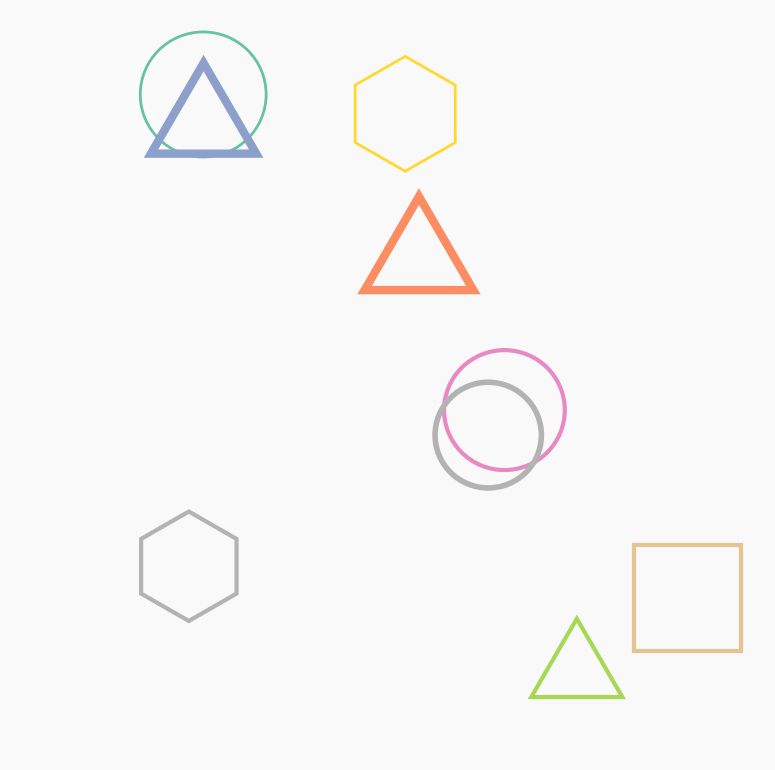[{"shape": "circle", "thickness": 1, "radius": 0.41, "center": [0.262, 0.877]}, {"shape": "triangle", "thickness": 3, "radius": 0.41, "center": [0.541, 0.664]}, {"shape": "triangle", "thickness": 3, "radius": 0.39, "center": [0.263, 0.84]}, {"shape": "circle", "thickness": 1.5, "radius": 0.39, "center": [0.651, 0.467]}, {"shape": "triangle", "thickness": 1.5, "radius": 0.34, "center": [0.744, 0.129]}, {"shape": "hexagon", "thickness": 1, "radius": 0.37, "center": [0.523, 0.852]}, {"shape": "square", "thickness": 1.5, "radius": 0.34, "center": [0.887, 0.224]}, {"shape": "hexagon", "thickness": 1.5, "radius": 0.36, "center": [0.244, 0.265]}, {"shape": "circle", "thickness": 2, "radius": 0.34, "center": [0.63, 0.435]}]